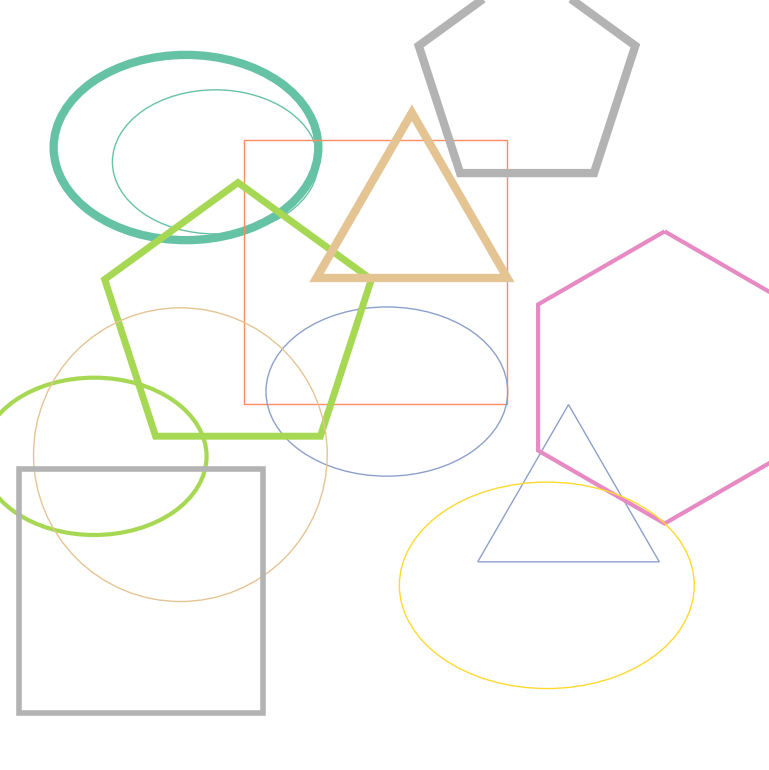[{"shape": "oval", "thickness": 3, "radius": 0.86, "center": [0.242, 0.808]}, {"shape": "oval", "thickness": 0.5, "radius": 0.67, "center": [0.28, 0.79]}, {"shape": "square", "thickness": 0.5, "radius": 0.86, "center": [0.488, 0.647]}, {"shape": "triangle", "thickness": 0.5, "radius": 0.68, "center": [0.738, 0.338]}, {"shape": "oval", "thickness": 0.5, "radius": 0.78, "center": [0.502, 0.491]}, {"shape": "hexagon", "thickness": 1.5, "radius": 0.95, "center": [0.863, 0.51]}, {"shape": "pentagon", "thickness": 2.5, "radius": 0.91, "center": [0.309, 0.581]}, {"shape": "oval", "thickness": 1.5, "radius": 0.73, "center": [0.122, 0.407]}, {"shape": "oval", "thickness": 0.5, "radius": 0.96, "center": [0.71, 0.24]}, {"shape": "circle", "thickness": 0.5, "radius": 0.95, "center": [0.234, 0.41]}, {"shape": "triangle", "thickness": 3, "radius": 0.72, "center": [0.535, 0.711]}, {"shape": "square", "thickness": 2, "radius": 0.79, "center": [0.183, 0.232]}, {"shape": "pentagon", "thickness": 3, "radius": 0.74, "center": [0.684, 0.895]}]